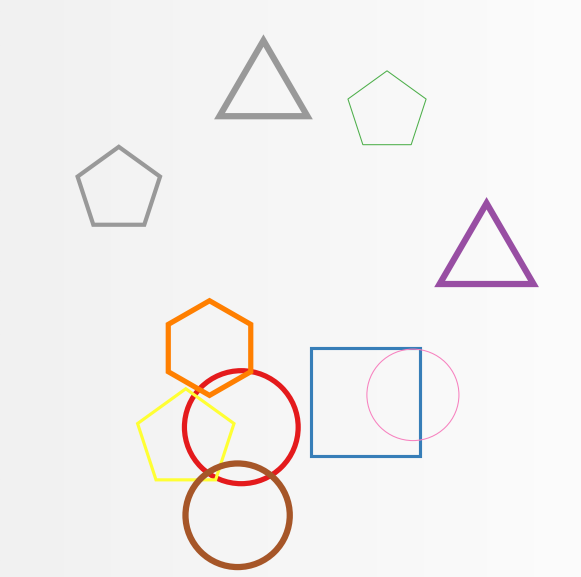[{"shape": "circle", "thickness": 2.5, "radius": 0.49, "center": [0.415, 0.259]}, {"shape": "square", "thickness": 1.5, "radius": 0.47, "center": [0.629, 0.303]}, {"shape": "pentagon", "thickness": 0.5, "radius": 0.35, "center": [0.666, 0.806]}, {"shape": "triangle", "thickness": 3, "radius": 0.47, "center": [0.837, 0.554]}, {"shape": "hexagon", "thickness": 2.5, "radius": 0.41, "center": [0.36, 0.396]}, {"shape": "pentagon", "thickness": 1.5, "radius": 0.44, "center": [0.32, 0.239]}, {"shape": "circle", "thickness": 3, "radius": 0.45, "center": [0.409, 0.107]}, {"shape": "circle", "thickness": 0.5, "radius": 0.4, "center": [0.71, 0.315]}, {"shape": "triangle", "thickness": 3, "radius": 0.44, "center": [0.453, 0.842]}, {"shape": "pentagon", "thickness": 2, "radius": 0.37, "center": [0.204, 0.67]}]